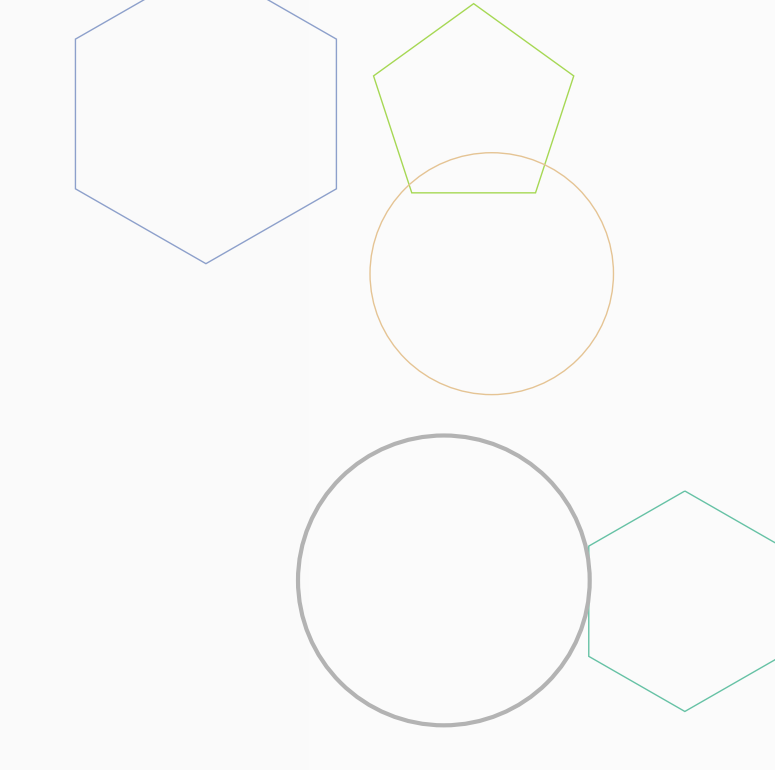[{"shape": "hexagon", "thickness": 0.5, "radius": 0.72, "center": [0.884, 0.219]}, {"shape": "hexagon", "thickness": 0.5, "radius": 0.97, "center": [0.266, 0.852]}, {"shape": "pentagon", "thickness": 0.5, "radius": 0.68, "center": [0.611, 0.859]}, {"shape": "circle", "thickness": 0.5, "radius": 0.79, "center": [0.635, 0.645]}, {"shape": "circle", "thickness": 1.5, "radius": 0.94, "center": [0.573, 0.246]}]